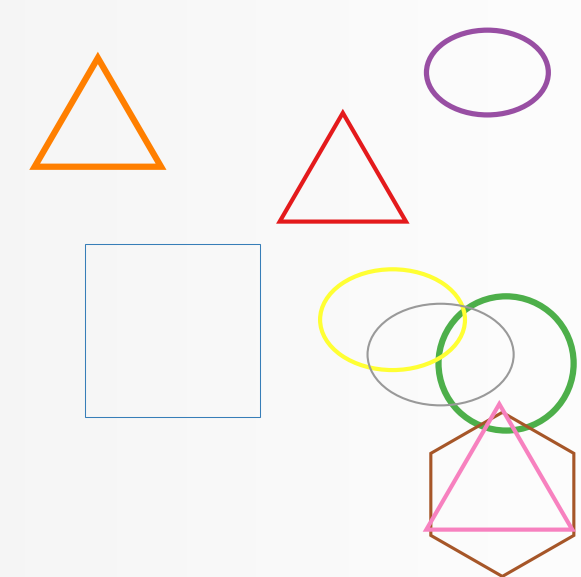[{"shape": "triangle", "thickness": 2, "radius": 0.63, "center": [0.59, 0.678]}, {"shape": "square", "thickness": 0.5, "radius": 0.75, "center": [0.297, 0.426]}, {"shape": "circle", "thickness": 3, "radius": 0.58, "center": [0.871, 0.37]}, {"shape": "oval", "thickness": 2.5, "radius": 0.52, "center": [0.839, 0.874]}, {"shape": "triangle", "thickness": 3, "radius": 0.63, "center": [0.168, 0.773]}, {"shape": "oval", "thickness": 2, "radius": 0.62, "center": [0.675, 0.446]}, {"shape": "hexagon", "thickness": 1.5, "radius": 0.71, "center": [0.864, 0.143]}, {"shape": "triangle", "thickness": 2, "radius": 0.72, "center": [0.859, 0.155]}, {"shape": "oval", "thickness": 1, "radius": 0.63, "center": [0.758, 0.385]}]